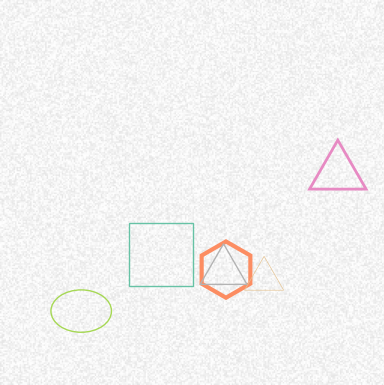[{"shape": "square", "thickness": 1, "radius": 0.41, "center": [0.418, 0.339]}, {"shape": "hexagon", "thickness": 3, "radius": 0.37, "center": [0.587, 0.3]}, {"shape": "triangle", "thickness": 2, "radius": 0.42, "center": [0.877, 0.551]}, {"shape": "oval", "thickness": 1, "radius": 0.39, "center": [0.211, 0.192]}, {"shape": "triangle", "thickness": 0.5, "radius": 0.29, "center": [0.686, 0.276]}, {"shape": "triangle", "thickness": 1, "radius": 0.35, "center": [0.581, 0.296]}]